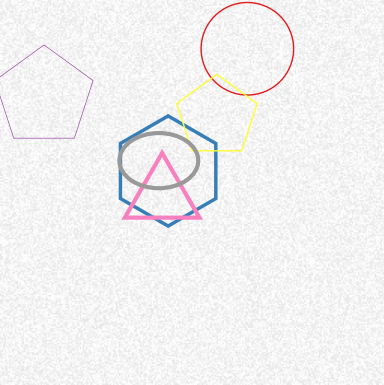[{"shape": "circle", "thickness": 1, "radius": 0.6, "center": [0.643, 0.873]}, {"shape": "hexagon", "thickness": 2.5, "radius": 0.72, "center": [0.437, 0.556]}, {"shape": "pentagon", "thickness": 0.5, "radius": 0.67, "center": [0.114, 0.749]}, {"shape": "pentagon", "thickness": 1, "radius": 0.55, "center": [0.563, 0.697]}, {"shape": "triangle", "thickness": 3, "radius": 0.56, "center": [0.421, 0.491]}, {"shape": "oval", "thickness": 3, "radius": 0.51, "center": [0.412, 0.583]}]